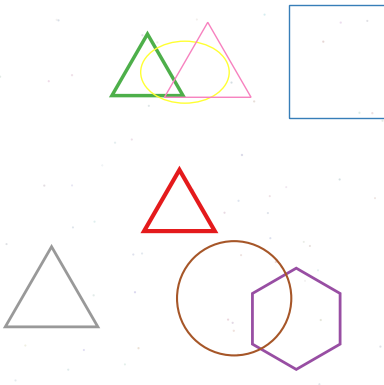[{"shape": "triangle", "thickness": 3, "radius": 0.53, "center": [0.466, 0.453]}, {"shape": "square", "thickness": 1, "radius": 0.73, "center": [0.897, 0.839]}, {"shape": "triangle", "thickness": 2.5, "radius": 0.53, "center": [0.383, 0.805]}, {"shape": "hexagon", "thickness": 2, "radius": 0.66, "center": [0.77, 0.172]}, {"shape": "oval", "thickness": 1, "radius": 0.57, "center": [0.48, 0.813]}, {"shape": "circle", "thickness": 1.5, "radius": 0.74, "center": [0.608, 0.225]}, {"shape": "triangle", "thickness": 1, "radius": 0.65, "center": [0.54, 0.812]}, {"shape": "triangle", "thickness": 2, "radius": 0.69, "center": [0.134, 0.22]}]